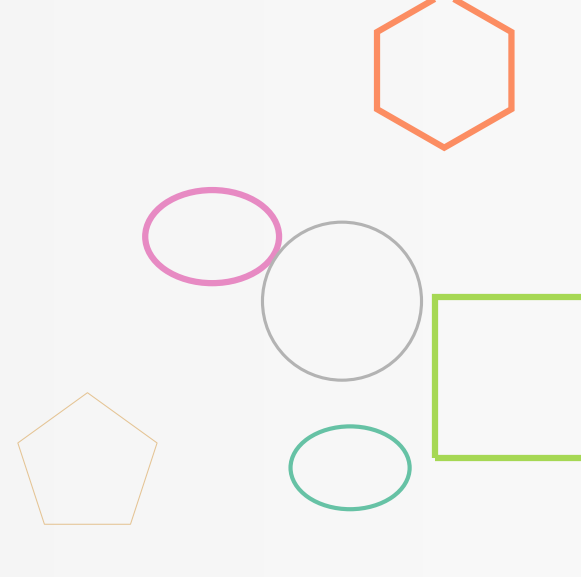[{"shape": "oval", "thickness": 2, "radius": 0.51, "center": [0.602, 0.189]}, {"shape": "hexagon", "thickness": 3, "radius": 0.67, "center": [0.764, 0.877]}, {"shape": "oval", "thickness": 3, "radius": 0.58, "center": [0.365, 0.589]}, {"shape": "square", "thickness": 3, "radius": 0.7, "center": [0.887, 0.346]}, {"shape": "pentagon", "thickness": 0.5, "radius": 0.63, "center": [0.15, 0.193]}, {"shape": "circle", "thickness": 1.5, "radius": 0.68, "center": [0.588, 0.478]}]